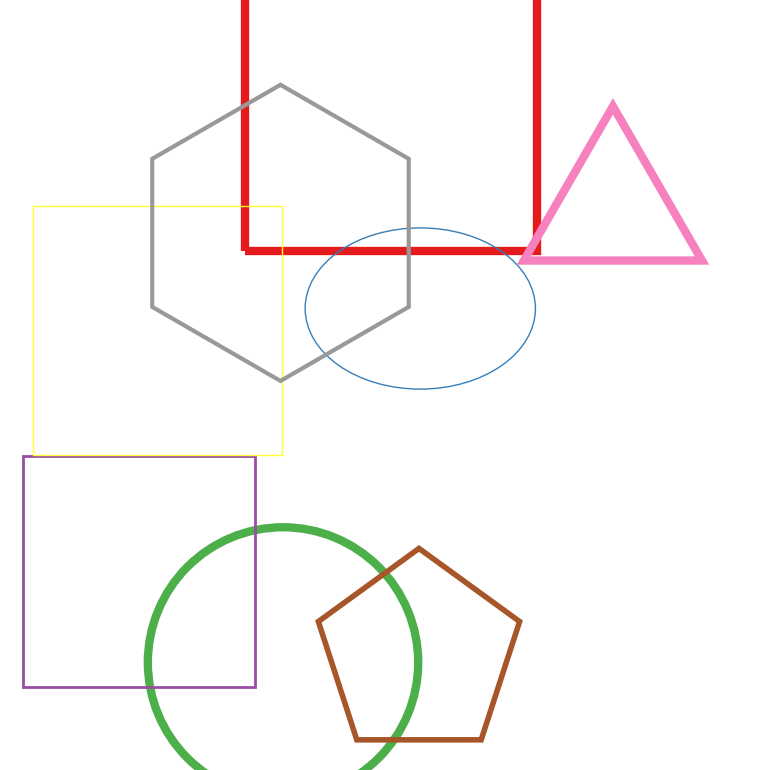[{"shape": "square", "thickness": 3, "radius": 0.95, "center": [0.508, 0.864]}, {"shape": "oval", "thickness": 0.5, "radius": 0.75, "center": [0.546, 0.599]}, {"shape": "circle", "thickness": 3, "radius": 0.88, "center": [0.368, 0.14]}, {"shape": "square", "thickness": 1, "radius": 0.75, "center": [0.18, 0.258]}, {"shape": "square", "thickness": 0.5, "radius": 0.81, "center": [0.204, 0.571]}, {"shape": "pentagon", "thickness": 2, "radius": 0.69, "center": [0.544, 0.15]}, {"shape": "triangle", "thickness": 3, "radius": 0.67, "center": [0.796, 0.728]}, {"shape": "hexagon", "thickness": 1.5, "radius": 0.96, "center": [0.364, 0.698]}]